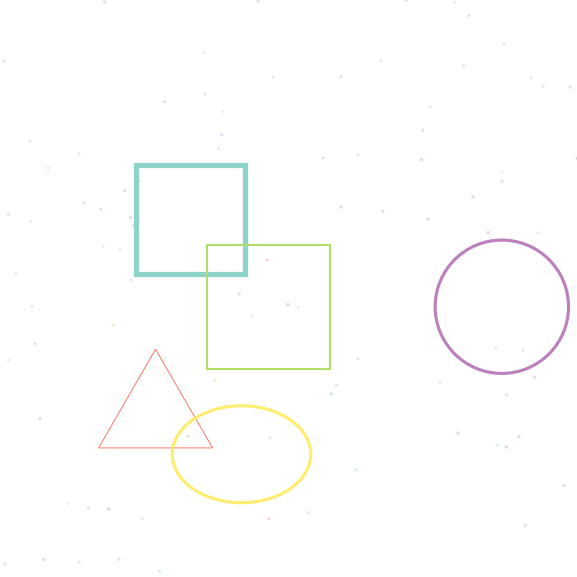[{"shape": "square", "thickness": 2.5, "radius": 0.47, "center": [0.329, 0.619]}, {"shape": "triangle", "thickness": 0.5, "radius": 0.57, "center": [0.269, 0.28]}, {"shape": "square", "thickness": 1, "radius": 0.54, "center": [0.465, 0.468]}, {"shape": "circle", "thickness": 1.5, "radius": 0.58, "center": [0.869, 0.468]}, {"shape": "oval", "thickness": 1.5, "radius": 0.6, "center": [0.418, 0.213]}]